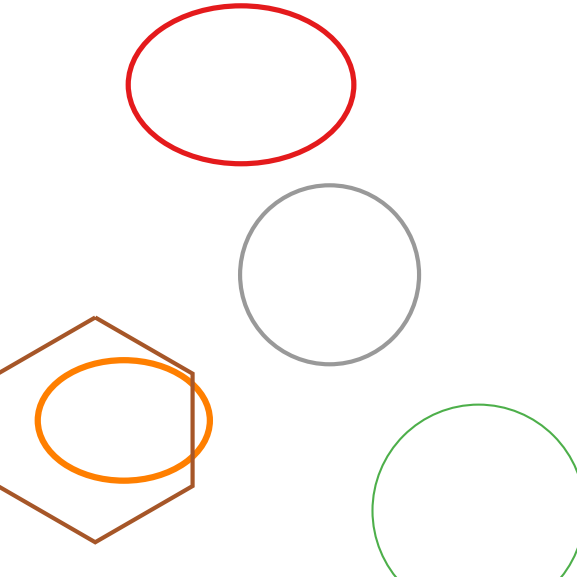[{"shape": "oval", "thickness": 2.5, "radius": 0.98, "center": [0.417, 0.852]}, {"shape": "circle", "thickness": 1, "radius": 0.92, "center": [0.829, 0.115]}, {"shape": "oval", "thickness": 3, "radius": 0.75, "center": [0.214, 0.271]}, {"shape": "hexagon", "thickness": 2, "radius": 0.97, "center": [0.165, 0.255]}, {"shape": "circle", "thickness": 2, "radius": 0.77, "center": [0.571, 0.523]}]